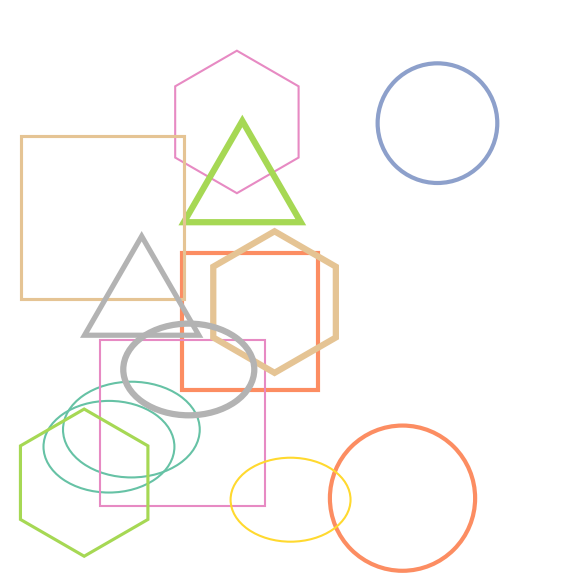[{"shape": "oval", "thickness": 1, "radius": 0.57, "center": [0.189, 0.226]}, {"shape": "oval", "thickness": 1, "radius": 0.59, "center": [0.227, 0.255]}, {"shape": "circle", "thickness": 2, "radius": 0.63, "center": [0.697, 0.136]}, {"shape": "square", "thickness": 2, "radius": 0.59, "center": [0.432, 0.442]}, {"shape": "circle", "thickness": 2, "radius": 0.52, "center": [0.758, 0.786]}, {"shape": "square", "thickness": 1, "radius": 0.71, "center": [0.316, 0.267]}, {"shape": "hexagon", "thickness": 1, "radius": 0.62, "center": [0.41, 0.788]}, {"shape": "hexagon", "thickness": 1.5, "radius": 0.64, "center": [0.146, 0.163]}, {"shape": "triangle", "thickness": 3, "radius": 0.58, "center": [0.42, 0.673]}, {"shape": "oval", "thickness": 1, "radius": 0.52, "center": [0.503, 0.134]}, {"shape": "hexagon", "thickness": 3, "radius": 0.61, "center": [0.475, 0.476]}, {"shape": "square", "thickness": 1.5, "radius": 0.71, "center": [0.177, 0.622]}, {"shape": "triangle", "thickness": 2.5, "radius": 0.57, "center": [0.245, 0.476]}, {"shape": "oval", "thickness": 3, "radius": 0.57, "center": [0.327, 0.359]}]